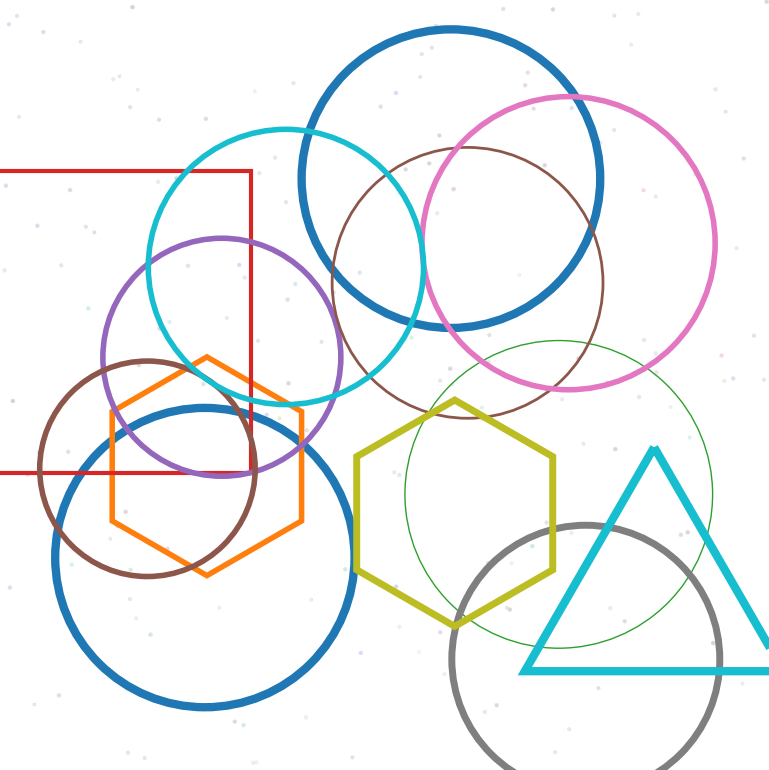[{"shape": "circle", "thickness": 3, "radius": 0.97, "center": [0.586, 0.768]}, {"shape": "circle", "thickness": 3, "radius": 0.97, "center": [0.266, 0.276]}, {"shape": "hexagon", "thickness": 2, "radius": 0.71, "center": [0.269, 0.394]}, {"shape": "circle", "thickness": 0.5, "radius": 1.0, "center": [0.726, 0.358]}, {"shape": "square", "thickness": 1.5, "radius": 0.98, "center": [0.129, 0.582]}, {"shape": "circle", "thickness": 2, "radius": 0.77, "center": [0.288, 0.536]}, {"shape": "circle", "thickness": 1, "radius": 0.88, "center": [0.607, 0.633]}, {"shape": "circle", "thickness": 2, "radius": 0.7, "center": [0.191, 0.391]}, {"shape": "circle", "thickness": 2, "radius": 0.95, "center": [0.738, 0.684]}, {"shape": "circle", "thickness": 2.5, "radius": 0.87, "center": [0.761, 0.144]}, {"shape": "hexagon", "thickness": 2.5, "radius": 0.73, "center": [0.591, 0.333]}, {"shape": "triangle", "thickness": 3, "radius": 0.97, "center": [0.85, 0.225]}, {"shape": "circle", "thickness": 2, "radius": 0.89, "center": [0.371, 0.653]}]